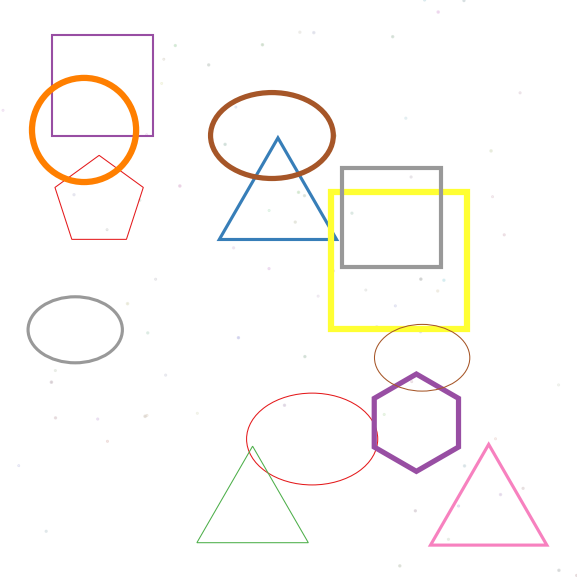[{"shape": "pentagon", "thickness": 0.5, "radius": 0.4, "center": [0.172, 0.65]}, {"shape": "oval", "thickness": 0.5, "radius": 0.57, "center": [0.541, 0.239]}, {"shape": "triangle", "thickness": 1.5, "radius": 0.59, "center": [0.481, 0.643]}, {"shape": "triangle", "thickness": 0.5, "radius": 0.56, "center": [0.437, 0.115]}, {"shape": "square", "thickness": 1, "radius": 0.44, "center": [0.177, 0.851]}, {"shape": "hexagon", "thickness": 2.5, "radius": 0.42, "center": [0.721, 0.267]}, {"shape": "circle", "thickness": 3, "radius": 0.45, "center": [0.146, 0.774]}, {"shape": "square", "thickness": 3, "radius": 0.59, "center": [0.691, 0.548]}, {"shape": "oval", "thickness": 2.5, "radius": 0.53, "center": [0.471, 0.764]}, {"shape": "oval", "thickness": 0.5, "radius": 0.41, "center": [0.731, 0.38]}, {"shape": "triangle", "thickness": 1.5, "radius": 0.58, "center": [0.846, 0.113]}, {"shape": "square", "thickness": 2, "radius": 0.43, "center": [0.678, 0.623]}, {"shape": "oval", "thickness": 1.5, "radius": 0.41, "center": [0.13, 0.428]}]